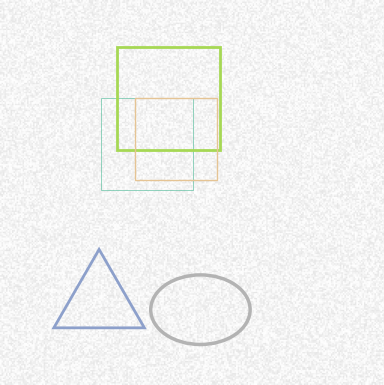[{"shape": "square", "thickness": 0.5, "radius": 0.6, "center": [0.381, 0.625]}, {"shape": "triangle", "thickness": 2, "radius": 0.68, "center": [0.257, 0.216]}, {"shape": "square", "thickness": 2, "radius": 0.67, "center": [0.436, 0.745]}, {"shape": "square", "thickness": 1, "radius": 0.53, "center": [0.457, 0.64]}, {"shape": "oval", "thickness": 2.5, "radius": 0.65, "center": [0.521, 0.196]}]